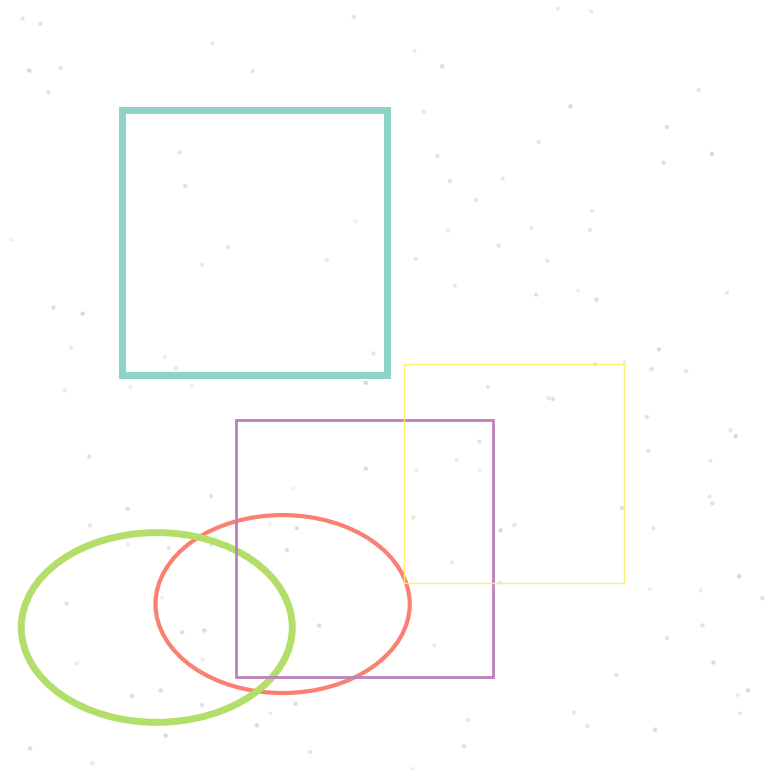[{"shape": "square", "thickness": 2.5, "radius": 0.86, "center": [0.33, 0.685]}, {"shape": "oval", "thickness": 1.5, "radius": 0.83, "center": [0.367, 0.216]}, {"shape": "oval", "thickness": 2.5, "radius": 0.88, "center": [0.204, 0.185]}, {"shape": "square", "thickness": 1, "radius": 0.83, "center": [0.474, 0.287]}, {"shape": "square", "thickness": 0.5, "radius": 0.71, "center": [0.668, 0.385]}]